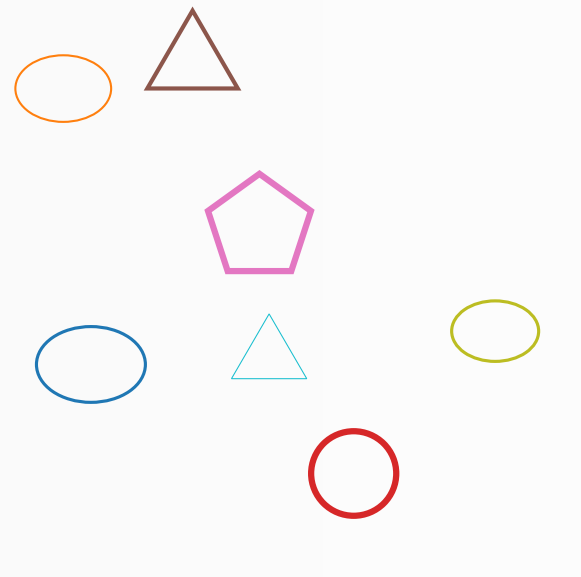[{"shape": "oval", "thickness": 1.5, "radius": 0.47, "center": [0.156, 0.368]}, {"shape": "oval", "thickness": 1, "radius": 0.41, "center": [0.109, 0.846]}, {"shape": "circle", "thickness": 3, "radius": 0.37, "center": [0.608, 0.179]}, {"shape": "triangle", "thickness": 2, "radius": 0.45, "center": [0.331, 0.891]}, {"shape": "pentagon", "thickness": 3, "radius": 0.47, "center": [0.446, 0.605]}, {"shape": "oval", "thickness": 1.5, "radius": 0.37, "center": [0.852, 0.426]}, {"shape": "triangle", "thickness": 0.5, "radius": 0.37, "center": [0.463, 0.381]}]